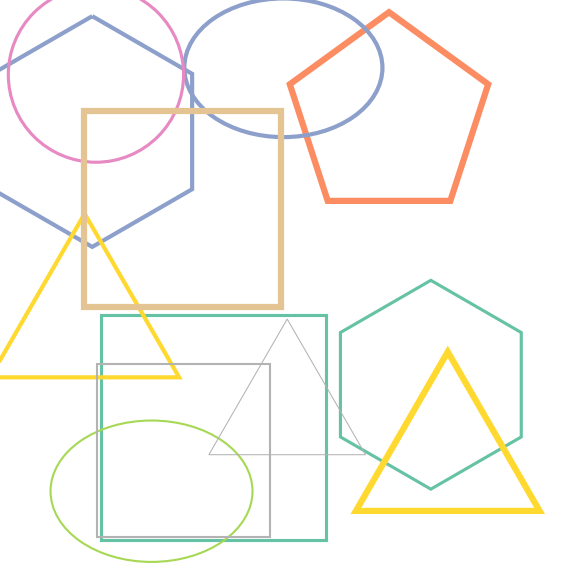[{"shape": "hexagon", "thickness": 1.5, "radius": 0.9, "center": [0.746, 0.333]}, {"shape": "square", "thickness": 1.5, "radius": 0.97, "center": [0.37, 0.258]}, {"shape": "pentagon", "thickness": 3, "radius": 0.9, "center": [0.674, 0.797]}, {"shape": "hexagon", "thickness": 2, "radius": 1.0, "center": [0.16, 0.771]}, {"shape": "oval", "thickness": 2, "radius": 0.86, "center": [0.491, 0.882]}, {"shape": "circle", "thickness": 1.5, "radius": 0.76, "center": [0.166, 0.87]}, {"shape": "oval", "thickness": 1, "radius": 0.87, "center": [0.262, 0.149]}, {"shape": "triangle", "thickness": 3, "radius": 0.92, "center": [0.775, 0.206]}, {"shape": "triangle", "thickness": 2, "radius": 0.94, "center": [0.147, 0.44]}, {"shape": "square", "thickness": 3, "radius": 0.85, "center": [0.316, 0.637]}, {"shape": "square", "thickness": 1, "radius": 0.75, "center": [0.317, 0.219]}, {"shape": "triangle", "thickness": 0.5, "radius": 0.78, "center": [0.497, 0.29]}]